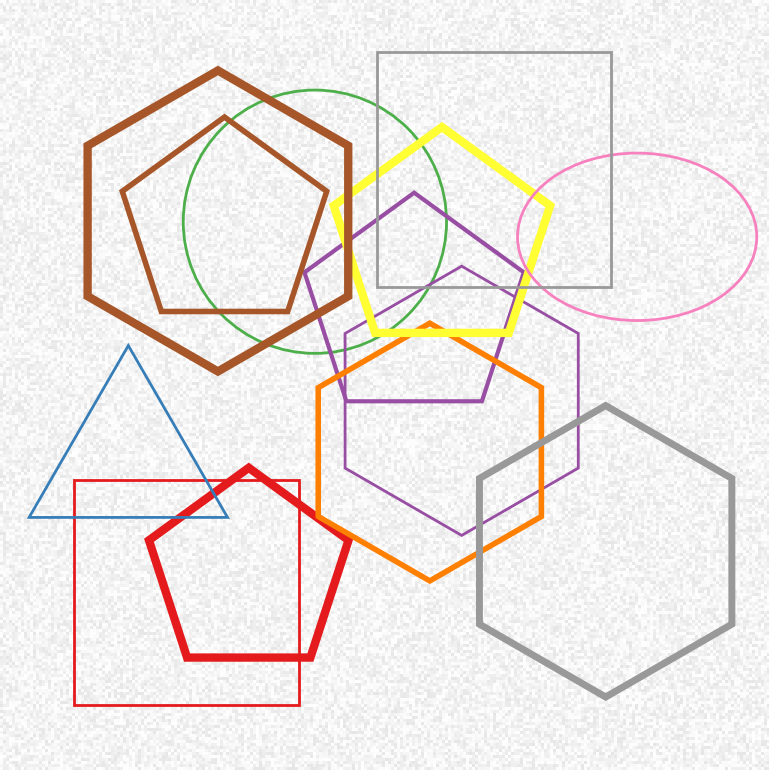[{"shape": "pentagon", "thickness": 3, "radius": 0.68, "center": [0.323, 0.256]}, {"shape": "square", "thickness": 1, "radius": 0.73, "center": [0.242, 0.23]}, {"shape": "triangle", "thickness": 1, "radius": 0.74, "center": [0.167, 0.402]}, {"shape": "circle", "thickness": 1, "radius": 0.85, "center": [0.409, 0.712]}, {"shape": "pentagon", "thickness": 1.5, "radius": 0.75, "center": [0.538, 0.6]}, {"shape": "hexagon", "thickness": 1, "radius": 0.87, "center": [0.6, 0.479]}, {"shape": "hexagon", "thickness": 2, "radius": 0.84, "center": [0.558, 0.413]}, {"shape": "pentagon", "thickness": 3, "radius": 0.74, "center": [0.574, 0.687]}, {"shape": "pentagon", "thickness": 2, "radius": 0.7, "center": [0.292, 0.708]}, {"shape": "hexagon", "thickness": 3, "radius": 0.98, "center": [0.283, 0.713]}, {"shape": "oval", "thickness": 1, "radius": 0.78, "center": [0.827, 0.692]}, {"shape": "square", "thickness": 1, "radius": 0.76, "center": [0.641, 0.78]}, {"shape": "hexagon", "thickness": 2.5, "radius": 0.95, "center": [0.787, 0.284]}]